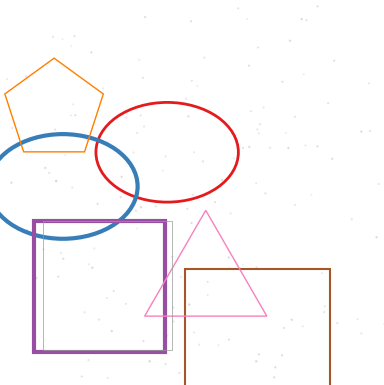[{"shape": "oval", "thickness": 2, "radius": 0.92, "center": [0.434, 0.605]}, {"shape": "oval", "thickness": 3, "radius": 0.97, "center": [0.163, 0.516]}, {"shape": "square", "thickness": 3, "radius": 0.85, "center": [0.258, 0.257]}, {"shape": "pentagon", "thickness": 1, "radius": 0.67, "center": [0.14, 0.714]}, {"shape": "square", "thickness": 1.5, "radius": 0.94, "center": [0.669, 0.113]}, {"shape": "triangle", "thickness": 1, "radius": 0.92, "center": [0.534, 0.27]}, {"shape": "square", "thickness": 0.5, "radius": 0.84, "center": [0.28, 0.259]}]